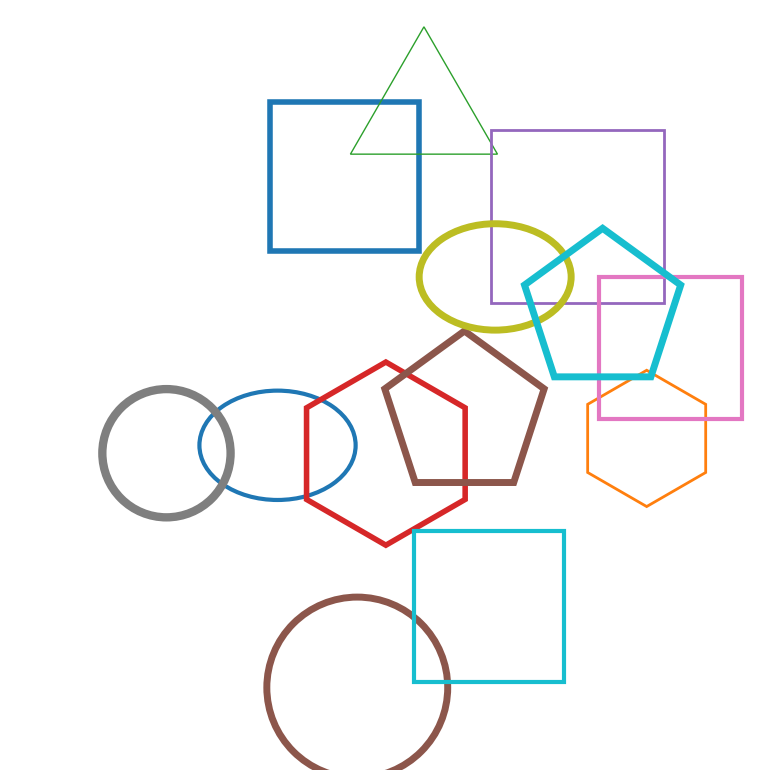[{"shape": "square", "thickness": 2, "radius": 0.48, "center": [0.447, 0.77]}, {"shape": "oval", "thickness": 1.5, "radius": 0.51, "center": [0.36, 0.422]}, {"shape": "hexagon", "thickness": 1, "radius": 0.44, "center": [0.84, 0.431]}, {"shape": "triangle", "thickness": 0.5, "radius": 0.55, "center": [0.551, 0.855]}, {"shape": "hexagon", "thickness": 2, "radius": 0.59, "center": [0.501, 0.411]}, {"shape": "square", "thickness": 1, "radius": 0.56, "center": [0.75, 0.719]}, {"shape": "pentagon", "thickness": 2.5, "radius": 0.54, "center": [0.603, 0.461]}, {"shape": "circle", "thickness": 2.5, "radius": 0.59, "center": [0.464, 0.107]}, {"shape": "square", "thickness": 1.5, "radius": 0.46, "center": [0.871, 0.548]}, {"shape": "circle", "thickness": 3, "radius": 0.42, "center": [0.216, 0.411]}, {"shape": "oval", "thickness": 2.5, "radius": 0.49, "center": [0.643, 0.64]}, {"shape": "square", "thickness": 1.5, "radius": 0.49, "center": [0.635, 0.212]}, {"shape": "pentagon", "thickness": 2.5, "radius": 0.53, "center": [0.783, 0.597]}]